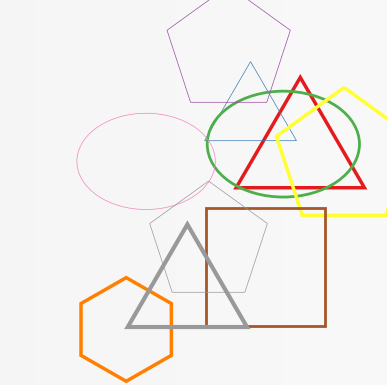[{"shape": "triangle", "thickness": 2.5, "radius": 0.96, "center": [0.775, 0.608]}, {"shape": "triangle", "thickness": 0.5, "radius": 0.68, "center": [0.647, 0.703]}, {"shape": "oval", "thickness": 2, "radius": 0.98, "center": [0.731, 0.626]}, {"shape": "pentagon", "thickness": 0.5, "radius": 0.84, "center": [0.59, 0.87]}, {"shape": "hexagon", "thickness": 2.5, "radius": 0.67, "center": [0.326, 0.144]}, {"shape": "pentagon", "thickness": 2.5, "radius": 0.92, "center": [0.888, 0.589]}, {"shape": "square", "thickness": 2, "radius": 0.76, "center": [0.685, 0.306]}, {"shape": "oval", "thickness": 0.5, "radius": 0.89, "center": [0.377, 0.581]}, {"shape": "pentagon", "thickness": 0.5, "radius": 0.8, "center": [0.538, 0.37]}, {"shape": "triangle", "thickness": 3, "radius": 0.89, "center": [0.484, 0.239]}]